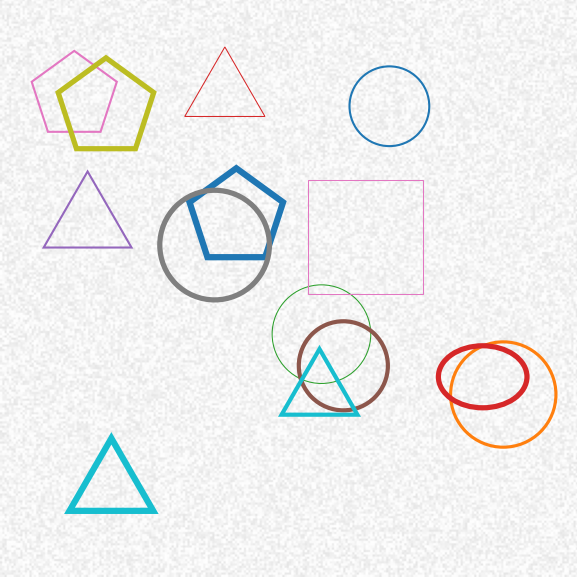[{"shape": "circle", "thickness": 1, "radius": 0.35, "center": [0.674, 0.815]}, {"shape": "pentagon", "thickness": 3, "radius": 0.43, "center": [0.409, 0.623]}, {"shape": "circle", "thickness": 1.5, "radius": 0.46, "center": [0.871, 0.316]}, {"shape": "circle", "thickness": 0.5, "radius": 0.43, "center": [0.557, 0.421]}, {"shape": "triangle", "thickness": 0.5, "radius": 0.4, "center": [0.389, 0.838]}, {"shape": "oval", "thickness": 2.5, "radius": 0.38, "center": [0.836, 0.347]}, {"shape": "triangle", "thickness": 1, "radius": 0.44, "center": [0.152, 0.614]}, {"shape": "circle", "thickness": 2, "radius": 0.39, "center": [0.595, 0.366]}, {"shape": "square", "thickness": 0.5, "radius": 0.5, "center": [0.633, 0.589]}, {"shape": "pentagon", "thickness": 1, "radius": 0.39, "center": [0.129, 0.834]}, {"shape": "circle", "thickness": 2.5, "radius": 0.47, "center": [0.372, 0.575]}, {"shape": "pentagon", "thickness": 2.5, "radius": 0.43, "center": [0.183, 0.812]}, {"shape": "triangle", "thickness": 3, "radius": 0.42, "center": [0.193, 0.156]}, {"shape": "triangle", "thickness": 2, "radius": 0.38, "center": [0.553, 0.319]}]